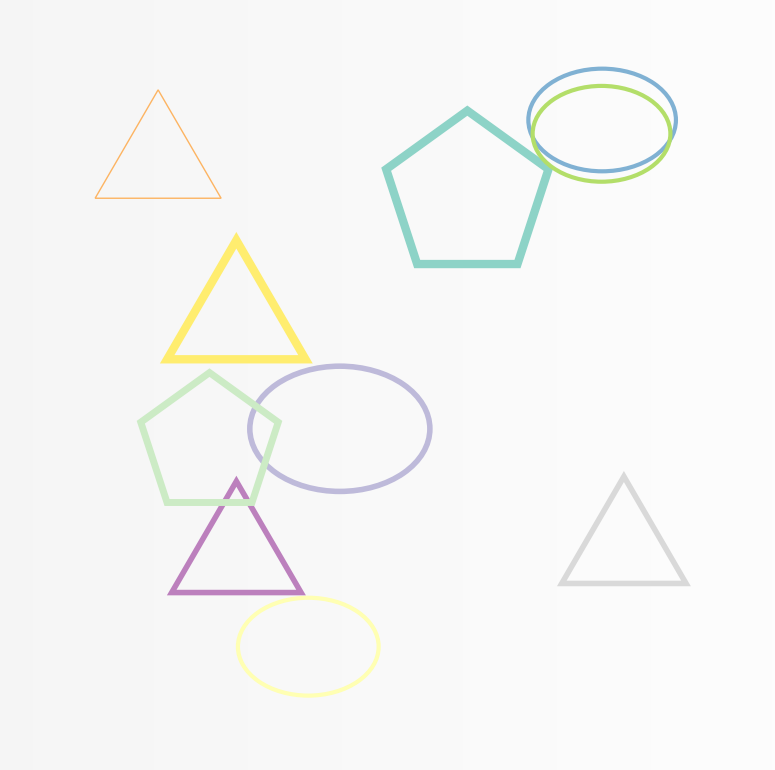[{"shape": "pentagon", "thickness": 3, "radius": 0.55, "center": [0.603, 0.746]}, {"shape": "oval", "thickness": 1.5, "radius": 0.45, "center": [0.398, 0.16]}, {"shape": "oval", "thickness": 2, "radius": 0.58, "center": [0.439, 0.443]}, {"shape": "oval", "thickness": 1.5, "radius": 0.48, "center": [0.777, 0.844]}, {"shape": "triangle", "thickness": 0.5, "radius": 0.47, "center": [0.204, 0.789]}, {"shape": "oval", "thickness": 1.5, "radius": 0.44, "center": [0.776, 0.826]}, {"shape": "triangle", "thickness": 2, "radius": 0.46, "center": [0.805, 0.289]}, {"shape": "triangle", "thickness": 2, "radius": 0.48, "center": [0.305, 0.279]}, {"shape": "pentagon", "thickness": 2.5, "radius": 0.47, "center": [0.27, 0.423]}, {"shape": "triangle", "thickness": 3, "radius": 0.52, "center": [0.305, 0.585]}]